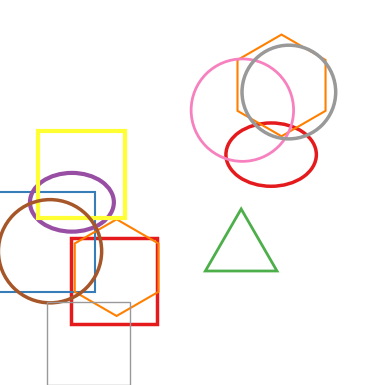[{"shape": "square", "thickness": 2.5, "radius": 0.56, "center": [0.297, 0.27]}, {"shape": "oval", "thickness": 2.5, "radius": 0.59, "center": [0.704, 0.598]}, {"shape": "square", "thickness": 1.5, "radius": 0.65, "center": [0.116, 0.372]}, {"shape": "triangle", "thickness": 2, "radius": 0.54, "center": [0.626, 0.35]}, {"shape": "oval", "thickness": 3, "radius": 0.54, "center": [0.187, 0.475]}, {"shape": "hexagon", "thickness": 1.5, "radius": 0.63, "center": [0.303, 0.305]}, {"shape": "hexagon", "thickness": 1.5, "radius": 0.66, "center": [0.731, 0.778]}, {"shape": "square", "thickness": 3, "radius": 0.57, "center": [0.211, 0.547]}, {"shape": "circle", "thickness": 2.5, "radius": 0.67, "center": [0.13, 0.347]}, {"shape": "circle", "thickness": 2, "radius": 0.67, "center": [0.629, 0.714]}, {"shape": "circle", "thickness": 2.5, "radius": 0.61, "center": [0.75, 0.761]}, {"shape": "square", "thickness": 1, "radius": 0.54, "center": [0.231, 0.109]}]